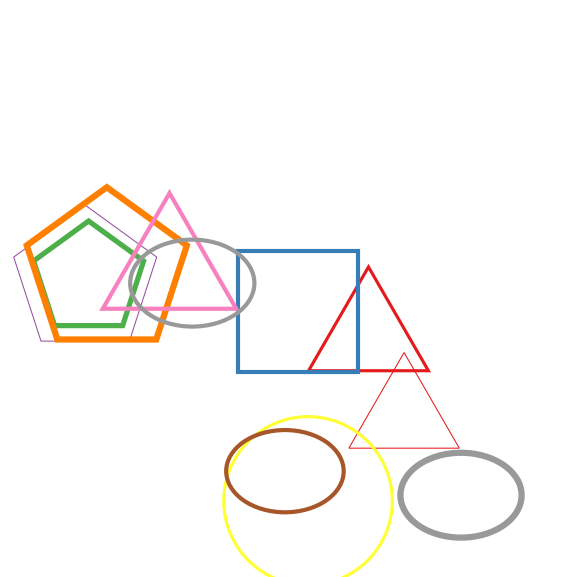[{"shape": "triangle", "thickness": 0.5, "radius": 0.55, "center": [0.7, 0.278]}, {"shape": "triangle", "thickness": 1.5, "radius": 0.6, "center": [0.638, 0.417]}, {"shape": "square", "thickness": 2, "radius": 0.52, "center": [0.516, 0.46]}, {"shape": "pentagon", "thickness": 2.5, "radius": 0.5, "center": [0.153, 0.516]}, {"shape": "pentagon", "thickness": 0.5, "radius": 0.65, "center": [0.148, 0.514]}, {"shape": "pentagon", "thickness": 3, "radius": 0.73, "center": [0.185, 0.529]}, {"shape": "circle", "thickness": 1.5, "radius": 0.73, "center": [0.533, 0.132]}, {"shape": "oval", "thickness": 2, "radius": 0.51, "center": [0.493, 0.183]}, {"shape": "triangle", "thickness": 2, "radius": 0.67, "center": [0.294, 0.531]}, {"shape": "oval", "thickness": 2, "radius": 0.54, "center": [0.333, 0.509]}, {"shape": "oval", "thickness": 3, "radius": 0.52, "center": [0.798, 0.142]}]